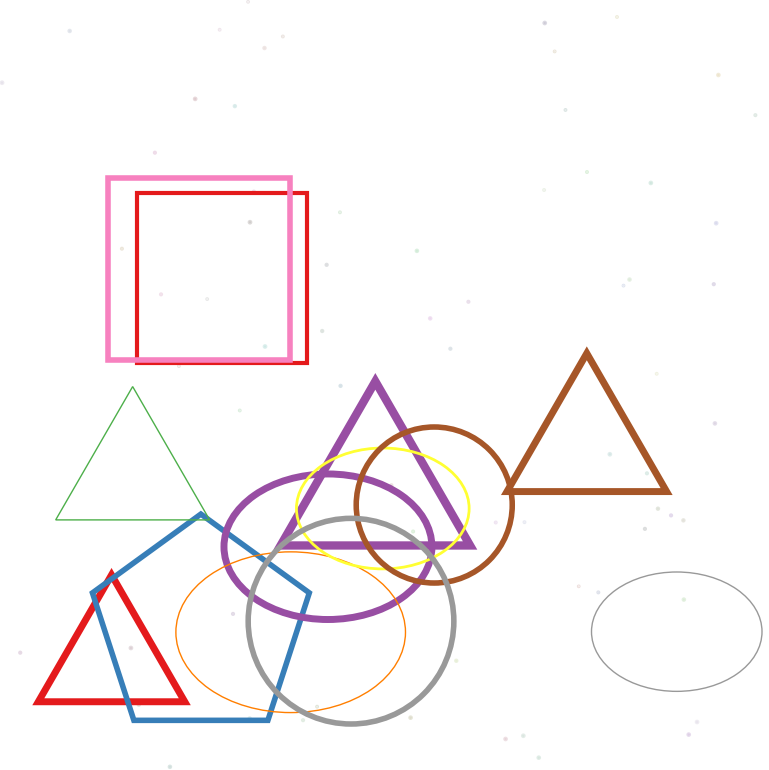[{"shape": "triangle", "thickness": 2.5, "radius": 0.55, "center": [0.145, 0.144]}, {"shape": "square", "thickness": 1.5, "radius": 0.55, "center": [0.289, 0.639]}, {"shape": "pentagon", "thickness": 2, "radius": 0.74, "center": [0.261, 0.184]}, {"shape": "triangle", "thickness": 0.5, "radius": 0.58, "center": [0.172, 0.383]}, {"shape": "oval", "thickness": 2.5, "radius": 0.68, "center": [0.426, 0.29]}, {"shape": "triangle", "thickness": 3, "radius": 0.71, "center": [0.487, 0.363]}, {"shape": "oval", "thickness": 0.5, "radius": 0.75, "center": [0.378, 0.179]}, {"shape": "oval", "thickness": 1, "radius": 0.56, "center": [0.497, 0.34]}, {"shape": "triangle", "thickness": 2.5, "radius": 0.6, "center": [0.762, 0.421]}, {"shape": "circle", "thickness": 2, "radius": 0.51, "center": [0.564, 0.344]}, {"shape": "square", "thickness": 2, "radius": 0.59, "center": [0.259, 0.651]}, {"shape": "circle", "thickness": 2, "radius": 0.67, "center": [0.456, 0.193]}, {"shape": "oval", "thickness": 0.5, "radius": 0.55, "center": [0.879, 0.18]}]